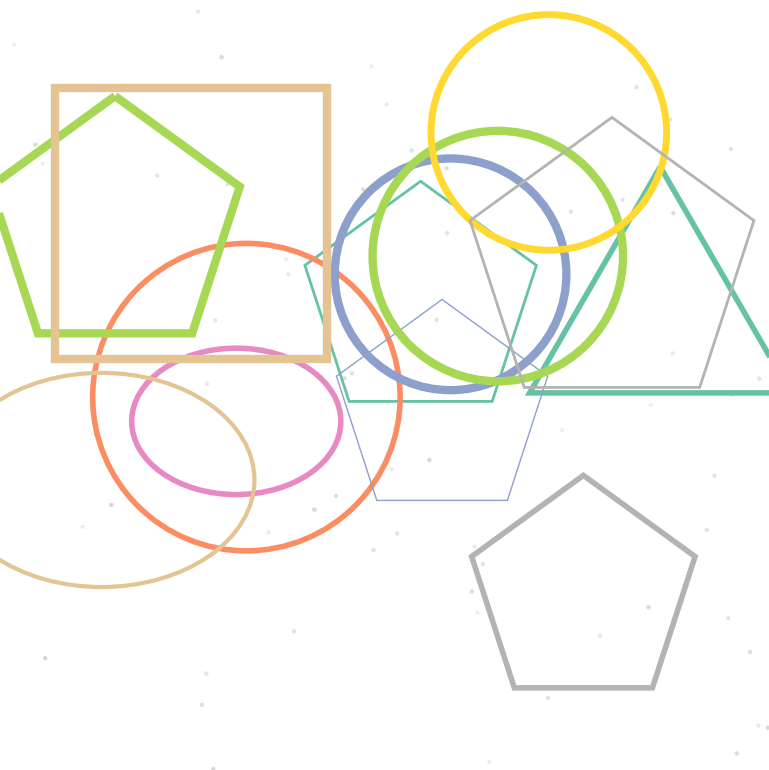[{"shape": "pentagon", "thickness": 1, "radius": 0.79, "center": [0.546, 0.607]}, {"shape": "triangle", "thickness": 2, "radius": 0.98, "center": [0.857, 0.588]}, {"shape": "circle", "thickness": 2, "radius": 1.0, "center": [0.32, 0.484]}, {"shape": "pentagon", "thickness": 0.5, "radius": 0.72, "center": [0.574, 0.467]}, {"shape": "circle", "thickness": 3, "radius": 0.75, "center": [0.585, 0.644]}, {"shape": "oval", "thickness": 2, "radius": 0.68, "center": [0.307, 0.453]}, {"shape": "circle", "thickness": 3, "radius": 0.81, "center": [0.646, 0.667]}, {"shape": "pentagon", "thickness": 3, "radius": 0.85, "center": [0.149, 0.705]}, {"shape": "circle", "thickness": 2.5, "radius": 0.76, "center": [0.713, 0.828]}, {"shape": "oval", "thickness": 1.5, "radius": 0.99, "center": [0.132, 0.377]}, {"shape": "square", "thickness": 3, "radius": 0.88, "center": [0.248, 0.71]}, {"shape": "pentagon", "thickness": 2, "radius": 0.76, "center": [0.758, 0.23]}, {"shape": "pentagon", "thickness": 1, "radius": 0.97, "center": [0.795, 0.654]}]